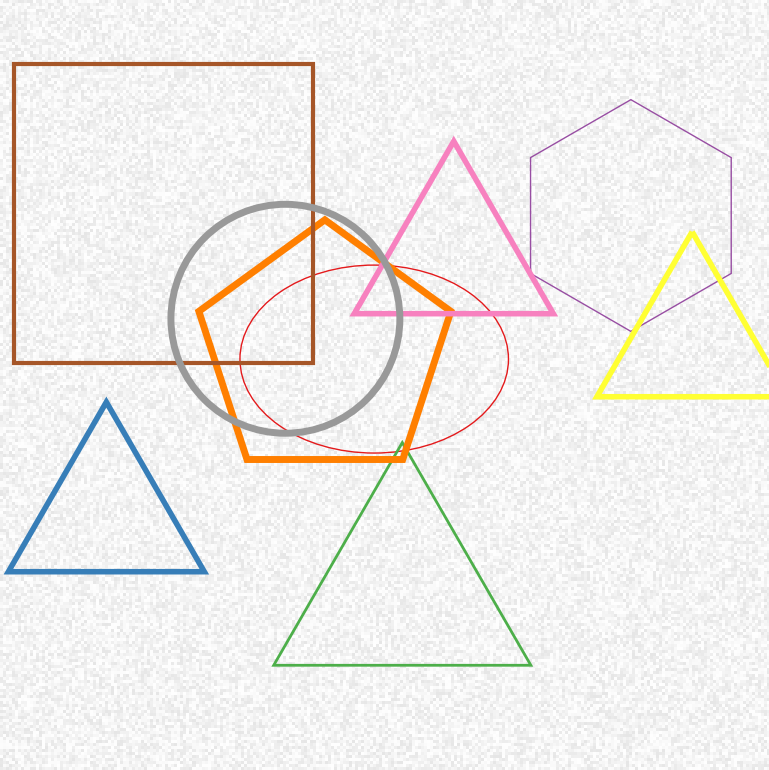[{"shape": "oval", "thickness": 0.5, "radius": 0.87, "center": [0.486, 0.534]}, {"shape": "triangle", "thickness": 2, "radius": 0.73, "center": [0.138, 0.331]}, {"shape": "triangle", "thickness": 1, "radius": 0.96, "center": [0.522, 0.232]}, {"shape": "hexagon", "thickness": 0.5, "radius": 0.75, "center": [0.819, 0.72]}, {"shape": "pentagon", "thickness": 2.5, "radius": 0.86, "center": [0.422, 0.542]}, {"shape": "triangle", "thickness": 2, "radius": 0.71, "center": [0.899, 0.556]}, {"shape": "square", "thickness": 1.5, "radius": 0.97, "center": [0.212, 0.723]}, {"shape": "triangle", "thickness": 2, "radius": 0.75, "center": [0.589, 0.667]}, {"shape": "circle", "thickness": 2.5, "radius": 0.74, "center": [0.371, 0.586]}]